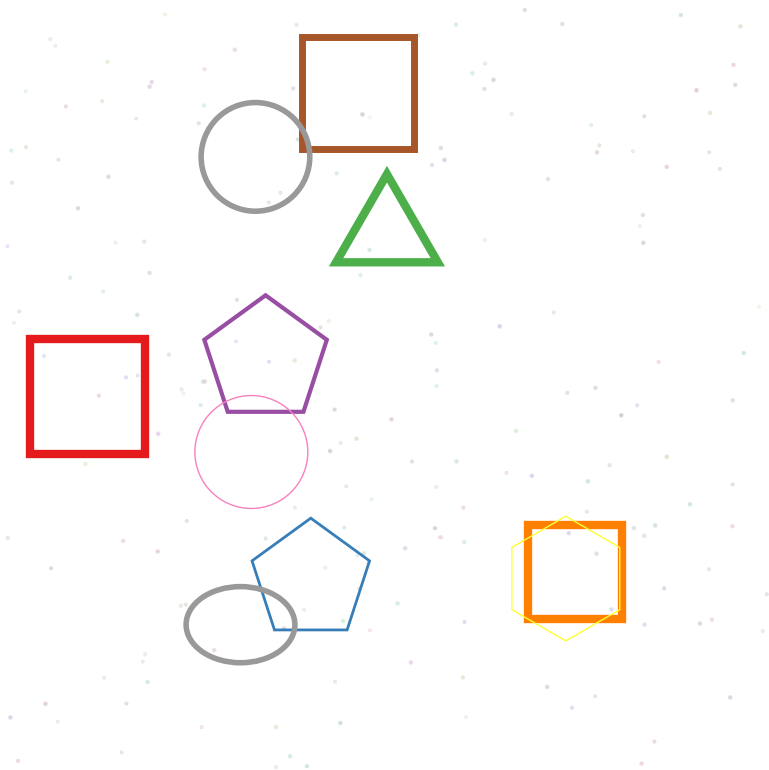[{"shape": "square", "thickness": 3, "radius": 0.37, "center": [0.114, 0.485]}, {"shape": "pentagon", "thickness": 1, "radius": 0.4, "center": [0.404, 0.247]}, {"shape": "triangle", "thickness": 3, "radius": 0.38, "center": [0.503, 0.698]}, {"shape": "pentagon", "thickness": 1.5, "radius": 0.42, "center": [0.345, 0.533]}, {"shape": "square", "thickness": 3, "radius": 0.31, "center": [0.747, 0.257]}, {"shape": "hexagon", "thickness": 0.5, "radius": 0.4, "center": [0.735, 0.249]}, {"shape": "square", "thickness": 2.5, "radius": 0.36, "center": [0.465, 0.879]}, {"shape": "circle", "thickness": 0.5, "radius": 0.37, "center": [0.326, 0.413]}, {"shape": "oval", "thickness": 2, "radius": 0.35, "center": [0.312, 0.189]}, {"shape": "circle", "thickness": 2, "radius": 0.35, "center": [0.332, 0.796]}]